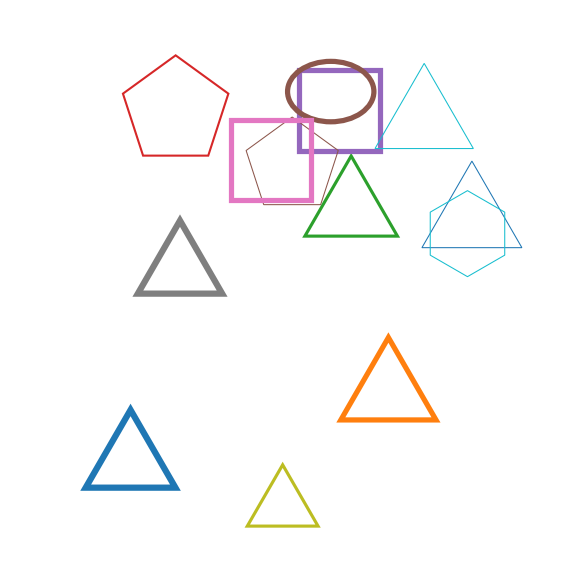[{"shape": "triangle", "thickness": 3, "radius": 0.45, "center": [0.226, 0.2]}, {"shape": "triangle", "thickness": 0.5, "radius": 0.5, "center": [0.817, 0.62]}, {"shape": "triangle", "thickness": 2.5, "radius": 0.48, "center": [0.673, 0.32]}, {"shape": "triangle", "thickness": 1.5, "radius": 0.46, "center": [0.608, 0.637]}, {"shape": "pentagon", "thickness": 1, "radius": 0.48, "center": [0.304, 0.807]}, {"shape": "square", "thickness": 2.5, "radius": 0.35, "center": [0.588, 0.808]}, {"shape": "oval", "thickness": 2.5, "radius": 0.37, "center": [0.573, 0.841]}, {"shape": "pentagon", "thickness": 0.5, "radius": 0.42, "center": [0.506, 0.713]}, {"shape": "square", "thickness": 2.5, "radius": 0.35, "center": [0.469, 0.723]}, {"shape": "triangle", "thickness": 3, "radius": 0.42, "center": [0.312, 0.533]}, {"shape": "triangle", "thickness": 1.5, "radius": 0.35, "center": [0.489, 0.124]}, {"shape": "triangle", "thickness": 0.5, "radius": 0.49, "center": [0.735, 0.791]}, {"shape": "hexagon", "thickness": 0.5, "radius": 0.37, "center": [0.809, 0.595]}]